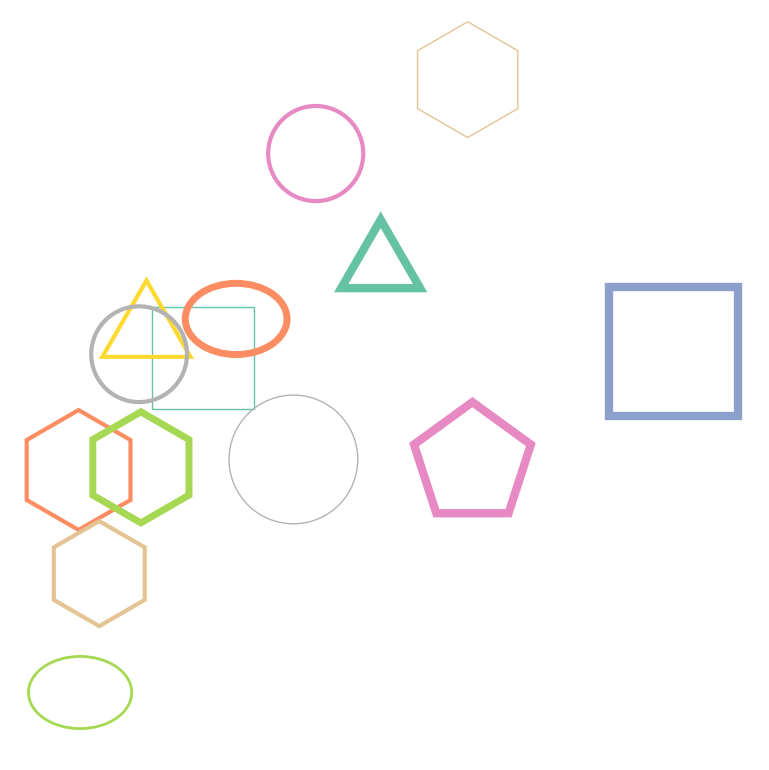[{"shape": "square", "thickness": 0.5, "radius": 0.33, "center": [0.264, 0.536]}, {"shape": "triangle", "thickness": 3, "radius": 0.3, "center": [0.494, 0.655]}, {"shape": "oval", "thickness": 2.5, "radius": 0.33, "center": [0.307, 0.586]}, {"shape": "hexagon", "thickness": 1.5, "radius": 0.39, "center": [0.102, 0.39]}, {"shape": "square", "thickness": 3, "radius": 0.42, "center": [0.875, 0.544]}, {"shape": "pentagon", "thickness": 3, "radius": 0.4, "center": [0.614, 0.398]}, {"shape": "circle", "thickness": 1.5, "radius": 0.31, "center": [0.41, 0.801]}, {"shape": "hexagon", "thickness": 2.5, "radius": 0.36, "center": [0.183, 0.393]}, {"shape": "oval", "thickness": 1, "radius": 0.34, "center": [0.104, 0.101]}, {"shape": "triangle", "thickness": 1.5, "radius": 0.33, "center": [0.19, 0.57]}, {"shape": "hexagon", "thickness": 1.5, "radius": 0.34, "center": [0.129, 0.255]}, {"shape": "hexagon", "thickness": 0.5, "radius": 0.38, "center": [0.607, 0.897]}, {"shape": "circle", "thickness": 0.5, "radius": 0.42, "center": [0.381, 0.403]}, {"shape": "circle", "thickness": 1.5, "radius": 0.31, "center": [0.181, 0.54]}]